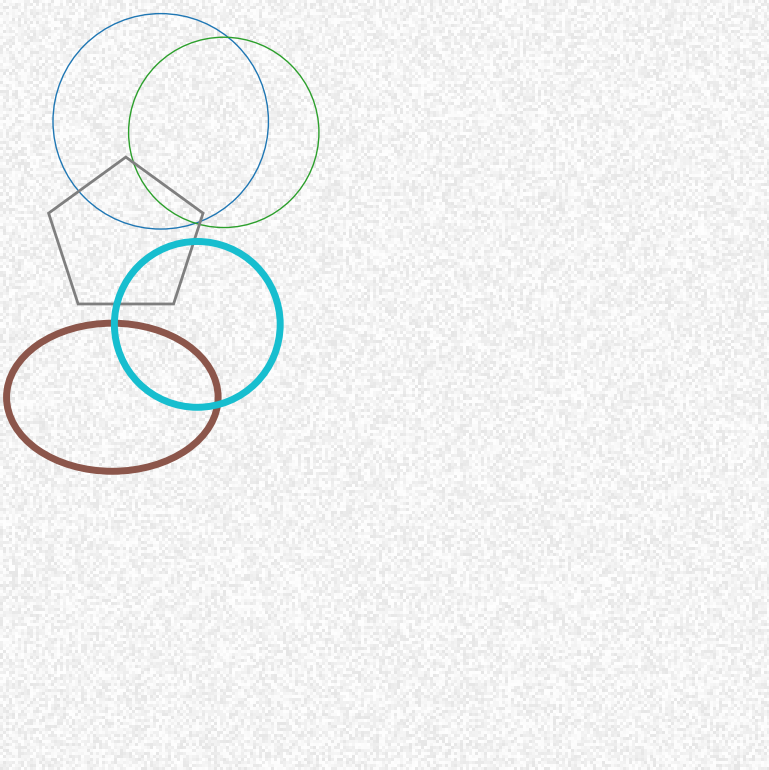[{"shape": "circle", "thickness": 0.5, "radius": 0.7, "center": [0.209, 0.842]}, {"shape": "circle", "thickness": 0.5, "radius": 0.62, "center": [0.291, 0.828]}, {"shape": "oval", "thickness": 2.5, "radius": 0.69, "center": [0.146, 0.484]}, {"shape": "pentagon", "thickness": 1, "radius": 0.53, "center": [0.163, 0.691]}, {"shape": "circle", "thickness": 2.5, "radius": 0.54, "center": [0.256, 0.579]}]